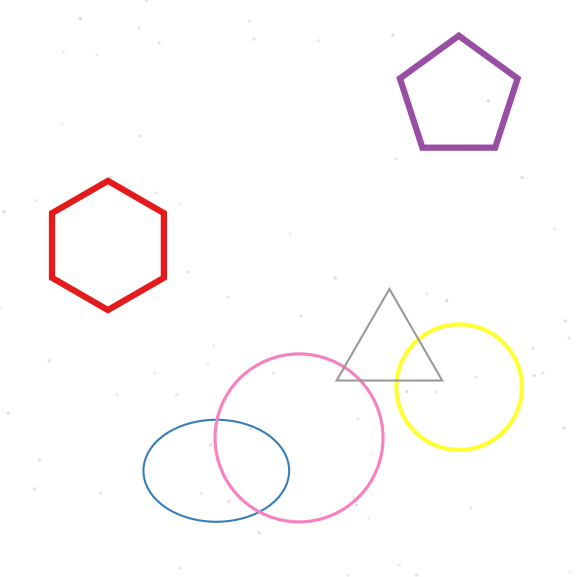[{"shape": "hexagon", "thickness": 3, "radius": 0.56, "center": [0.187, 0.574]}, {"shape": "oval", "thickness": 1, "radius": 0.63, "center": [0.375, 0.184]}, {"shape": "pentagon", "thickness": 3, "radius": 0.54, "center": [0.794, 0.83]}, {"shape": "circle", "thickness": 2, "radius": 0.54, "center": [0.795, 0.329]}, {"shape": "circle", "thickness": 1.5, "radius": 0.73, "center": [0.518, 0.241]}, {"shape": "triangle", "thickness": 1, "radius": 0.53, "center": [0.674, 0.393]}]